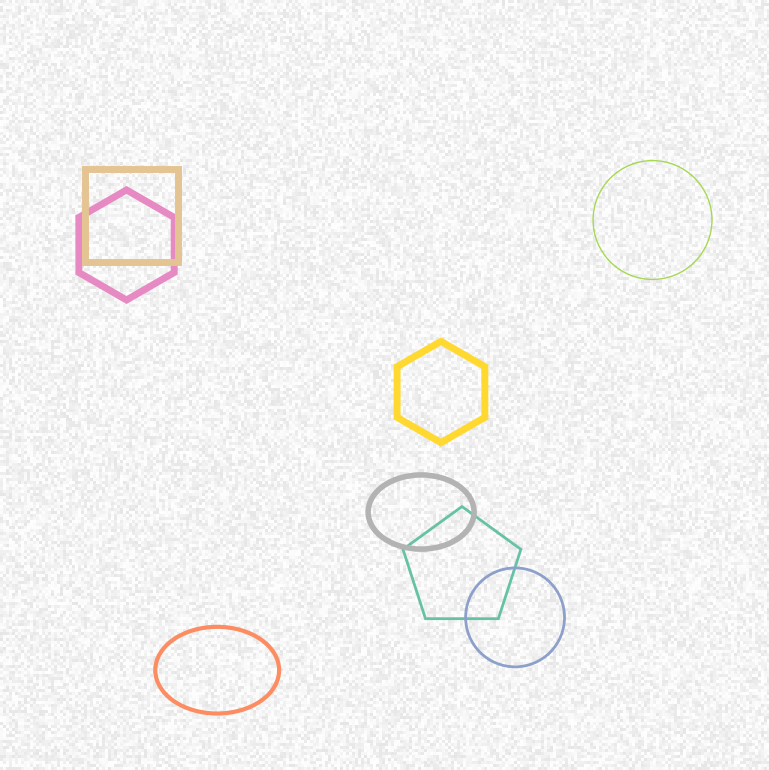[{"shape": "pentagon", "thickness": 1, "radius": 0.4, "center": [0.6, 0.262]}, {"shape": "oval", "thickness": 1.5, "radius": 0.4, "center": [0.282, 0.13]}, {"shape": "circle", "thickness": 1, "radius": 0.32, "center": [0.669, 0.198]}, {"shape": "hexagon", "thickness": 2.5, "radius": 0.36, "center": [0.164, 0.682]}, {"shape": "circle", "thickness": 0.5, "radius": 0.39, "center": [0.847, 0.714]}, {"shape": "hexagon", "thickness": 2.5, "radius": 0.33, "center": [0.573, 0.491]}, {"shape": "square", "thickness": 2.5, "radius": 0.3, "center": [0.171, 0.72]}, {"shape": "oval", "thickness": 2, "radius": 0.34, "center": [0.547, 0.335]}]